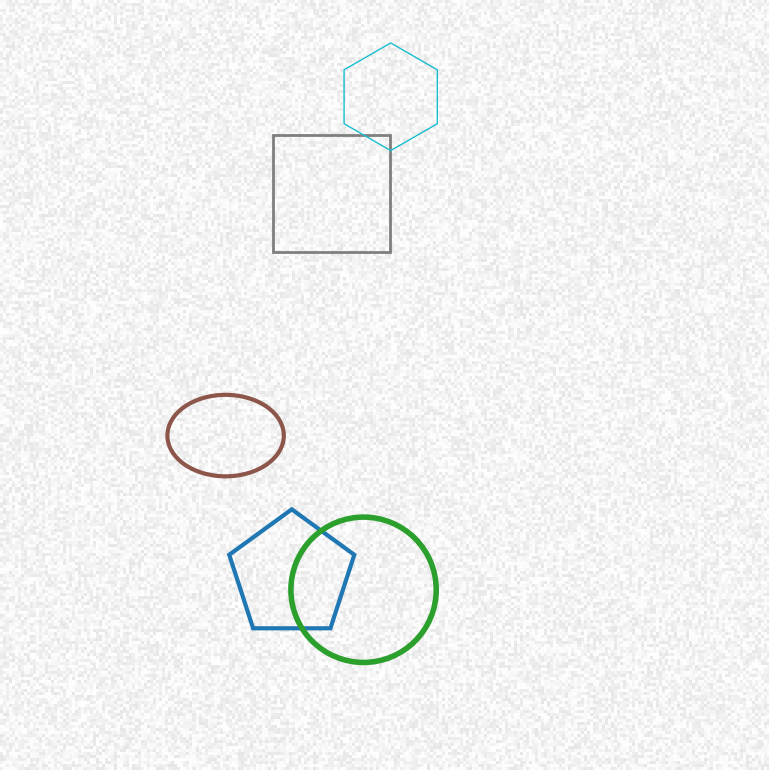[{"shape": "pentagon", "thickness": 1.5, "radius": 0.43, "center": [0.379, 0.253]}, {"shape": "circle", "thickness": 2, "radius": 0.47, "center": [0.472, 0.234]}, {"shape": "oval", "thickness": 1.5, "radius": 0.38, "center": [0.293, 0.434]}, {"shape": "square", "thickness": 1, "radius": 0.38, "center": [0.431, 0.748]}, {"shape": "hexagon", "thickness": 0.5, "radius": 0.35, "center": [0.507, 0.874]}]